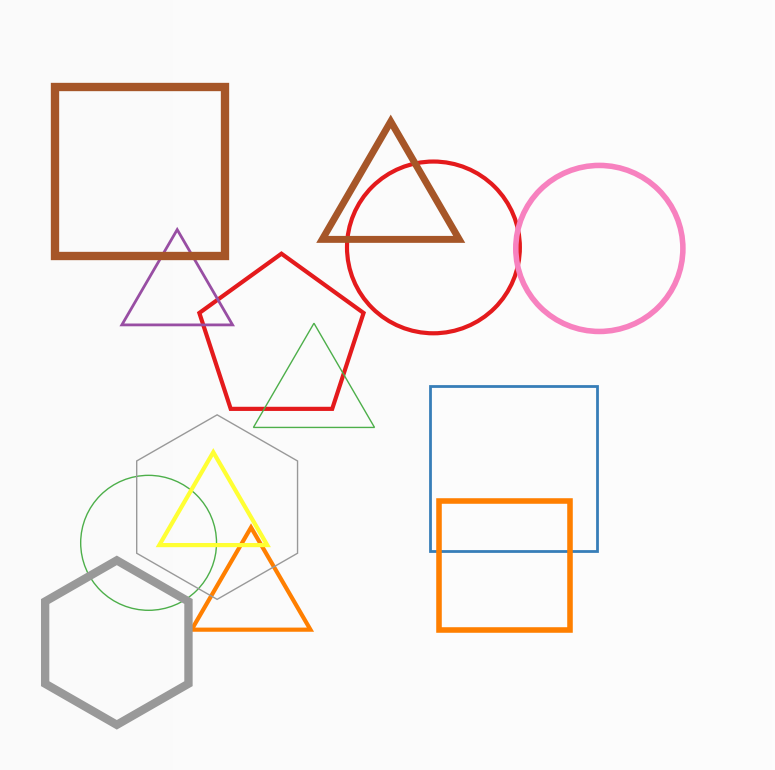[{"shape": "circle", "thickness": 1.5, "radius": 0.56, "center": [0.559, 0.679]}, {"shape": "pentagon", "thickness": 1.5, "radius": 0.56, "center": [0.363, 0.559]}, {"shape": "square", "thickness": 1, "radius": 0.54, "center": [0.663, 0.391]}, {"shape": "circle", "thickness": 0.5, "radius": 0.44, "center": [0.192, 0.295]}, {"shape": "triangle", "thickness": 0.5, "radius": 0.45, "center": [0.405, 0.49]}, {"shape": "triangle", "thickness": 1, "radius": 0.41, "center": [0.229, 0.619]}, {"shape": "triangle", "thickness": 1.5, "radius": 0.44, "center": [0.324, 0.227]}, {"shape": "square", "thickness": 2, "radius": 0.42, "center": [0.651, 0.266]}, {"shape": "triangle", "thickness": 1.5, "radius": 0.4, "center": [0.275, 0.332]}, {"shape": "square", "thickness": 3, "radius": 0.55, "center": [0.181, 0.777]}, {"shape": "triangle", "thickness": 2.5, "radius": 0.51, "center": [0.504, 0.74]}, {"shape": "circle", "thickness": 2, "radius": 0.54, "center": [0.773, 0.677]}, {"shape": "hexagon", "thickness": 0.5, "radius": 0.6, "center": [0.28, 0.341]}, {"shape": "hexagon", "thickness": 3, "radius": 0.53, "center": [0.151, 0.165]}]